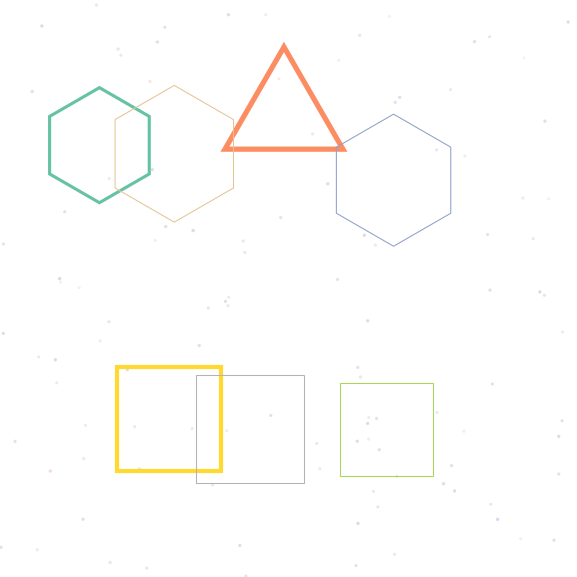[{"shape": "hexagon", "thickness": 1.5, "radius": 0.5, "center": [0.172, 0.748]}, {"shape": "triangle", "thickness": 2.5, "radius": 0.59, "center": [0.492, 0.8]}, {"shape": "hexagon", "thickness": 0.5, "radius": 0.57, "center": [0.682, 0.687]}, {"shape": "square", "thickness": 0.5, "radius": 0.4, "center": [0.669, 0.256]}, {"shape": "square", "thickness": 2, "radius": 0.45, "center": [0.292, 0.274]}, {"shape": "hexagon", "thickness": 0.5, "radius": 0.59, "center": [0.302, 0.733]}, {"shape": "square", "thickness": 0.5, "radius": 0.47, "center": [0.433, 0.256]}]